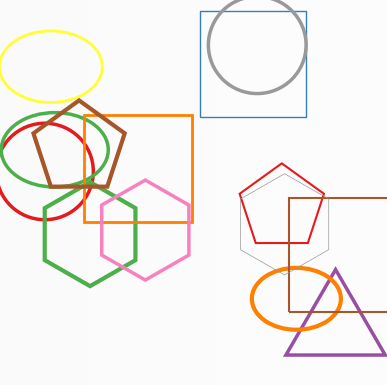[{"shape": "pentagon", "thickness": 1.5, "radius": 0.57, "center": [0.727, 0.461]}, {"shape": "circle", "thickness": 2.5, "radius": 0.63, "center": [0.116, 0.555]}, {"shape": "square", "thickness": 1, "radius": 0.68, "center": [0.652, 0.834]}, {"shape": "hexagon", "thickness": 3, "radius": 0.68, "center": [0.232, 0.392]}, {"shape": "oval", "thickness": 2.5, "radius": 0.69, "center": [0.141, 0.611]}, {"shape": "triangle", "thickness": 2.5, "radius": 0.74, "center": [0.866, 0.152]}, {"shape": "oval", "thickness": 3, "radius": 0.57, "center": [0.765, 0.224]}, {"shape": "square", "thickness": 2, "radius": 0.7, "center": [0.357, 0.562]}, {"shape": "oval", "thickness": 2, "radius": 0.66, "center": [0.131, 0.827]}, {"shape": "square", "thickness": 1.5, "radius": 0.74, "center": [0.895, 0.337]}, {"shape": "pentagon", "thickness": 3, "radius": 0.62, "center": [0.204, 0.615]}, {"shape": "hexagon", "thickness": 2.5, "radius": 0.65, "center": [0.375, 0.402]}, {"shape": "circle", "thickness": 2.5, "radius": 0.63, "center": [0.664, 0.883]}, {"shape": "hexagon", "thickness": 0.5, "radius": 0.66, "center": [0.734, 0.417]}]